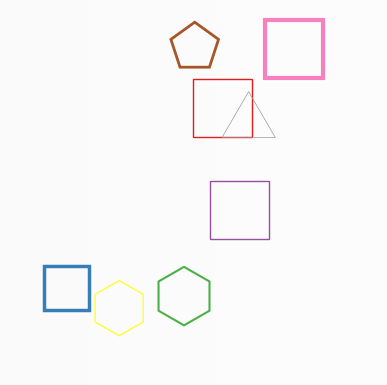[{"shape": "square", "thickness": 1, "radius": 0.38, "center": [0.574, 0.72]}, {"shape": "square", "thickness": 2.5, "radius": 0.29, "center": [0.171, 0.252]}, {"shape": "hexagon", "thickness": 1.5, "radius": 0.38, "center": [0.475, 0.231]}, {"shape": "square", "thickness": 1, "radius": 0.38, "center": [0.619, 0.454]}, {"shape": "hexagon", "thickness": 1, "radius": 0.36, "center": [0.307, 0.2]}, {"shape": "pentagon", "thickness": 2, "radius": 0.32, "center": [0.503, 0.878]}, {"shape": "square", "thickness": 3, "radius": 0.37, "center": [0.759, 0.873]}, {"shape": "triangle", "thickness": 0.5, "radius": 0.4, "center": [0.642, 0.682]}]